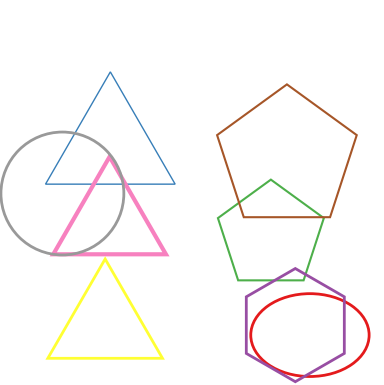[{"shape": "oval", "thickness": 2, "radius": 0.77, "center": [0.805, 0.13]}, {"shape": "triangle", "thickness": 1, "radius": 0.97, "center": [0.287, 0.619]}, {"shape": "pentagon", "thickness": 1.5, "radius": 0.72, "center": [0.704, 0.389]}, {"shape": "hexagon", "thickness": 2, "radius": 0.73, "center": [0.767, 0.156]}, {"shape": "triangle", "thickness": 2, "radius": 0.86, "center": [0.273, 0.155]}, {"shape": "pentagon", "thickness": 1.5, "radius": 0.95, "center": [0.745, 0.59]}, {"shape": "triangle", "thickness": 3, "radius": 0.84, "center": [0.285, 0.424]}, {"shape": "circle", "thickness": 2, "radius": 0.8, "center": [0.162, 0.497]}]